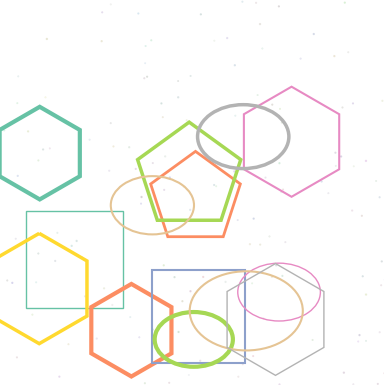[{"shape": "hexagon", "thickness": 3, "radius": 0.6, "center": [0.103, 0.602]}, {"shape": "square", "thickness": 1, "radius": 0.63, "center": [0.193, 0.325]}, {"shape": "hexagon", "thickness": 3, "radius": 0.6, "center": [0.341, 0.142]}, {"shape": "pentagon", "thickness": 2, "radius": 0.61, "center": [0.508, 0.484]}, {"shape": "square", "thickness": 1.5, "radius": 0.6, "center": [0.514, 0.177]}, {"shape": "hexagon", "thickness": 1.5, "radius": 0.71, "center": [0.757, 0.632]}, {"shape": "oval", "thickness": 1, "radius": 0.54, "center": [0.725, 0.241]}, {"shape": "pentagon", "thickness": 2.5, "radius": 0.7, "center": [0.491, 0.542]}, {"shape": "oval", "thickness": 3, "radius": 0.51, "center": [0.503, 0.118]}, {"shape": "hexagon", "thickness": 2.5, "radius": 0.72, "center": [0.102, 0.251]}, {"shape": "oval", "thickness": 1.5, "radius": 0.73, "center": [0.64, 0.193]}, {"shape": "oval", "thickness": 1.5, "radius": 0.54, "center": [0.396, 0.467]}, {"shape": "hexagon", "thickness": 1, "radius": 0.73, "center": [0.716, 0.17]}, {"shape": "oval", "thickness": 2.5, "radius": 0.59, "center": [0.632, 0.645]}]